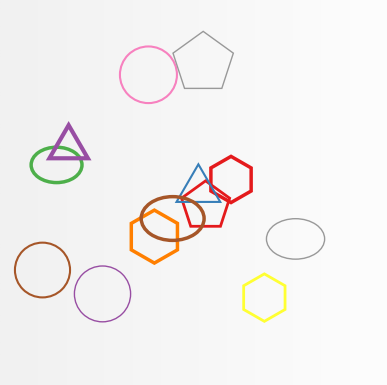[{"shape": "hexagon", "thickness": 2.5, "radius": 0.3, "center": [0.596, 0.534]}, {"shape": "pentagon", "thickness": 2, "radius": 0.33, "center": [0.531, 0.465]}, {"shape": "triangle", "thickness": 1.5, "radius": 0.33, "center": [0.512, 0.508]}, {"shape": "oval", "thickness": 2.5, "radius": 0.33, "center": [0.146, 0.572]}, {"shape": "triangle", "thickness": 3, "radius": 0.29, "center": [0.177, 0.618]}, {"shape": "circle", "thickness": 1, "radius": 0.36, "center": [0.265, 0.237]}, {"shape": "hexagon", "thickness": 2.5, "radius": 0.34, "center": [0.398, 0.385]}, {"shape": "hexagon", "thickness": 2, "radius": 0.31, "center": [0.682, 0.227]}, {"shape": "circle", "thickness": 1.5, "radius": 0.36, "center": [0.11, 0.299]}, {"shape": "oval", "thickness": 2.5, "radius": 0.41, "center": [0.446, 0.432]}, {"shape": "circle", "thickness": 1.5, "radius": 0.37, "center": [0.383, 0.806]}, {"shape": "oval", "thickness": 1, "radius": 0.38, "center": [0.763, 0.379]}, {"shape": "pentagon", "thickness": 1, "radius": 0.41, "center": [0.524, 0.837]}]